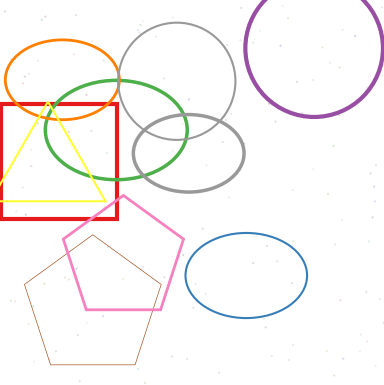[{"shape": "square", "thickness": 3, "radius": 0.75, "center": [0.153, 0.581]}, {"shape": "oval", "thickness": 1.5, "radius": 0.79, "center": [0.64, 0.284]}, {"shape": "oval", "thickness": 2.5, "radius": 0.92, "center": [0.302, 0.662]}, {"shape": "circle", "thickness": 3, "radius": 0.89, "center": [0.816, 0.875]}, {"shape": "oval", "thickness": 2, "radius": 0.74, "center": [0.162, 0.793]}, {"shape": "triangle", "thickness": 1.5, "radius": 0.86, "center": [0.125, 0.564]}, {"shape": "pentagon", "thickness": 0.5, "radius": 0.93, "center": [0.241, 0.203]}, {"shape": "pentagon", "thickness": 2, "radius": 0.82, "center": [0.321, 0.328]}, {"shape": "oval", "thickness": 2.5, "radius": 0.72, "center": [0.49, 0.602]}, {"shape": "circle", "thickness": 1.5, "radius": 0.76, "center": [0.459, 0.789]}]